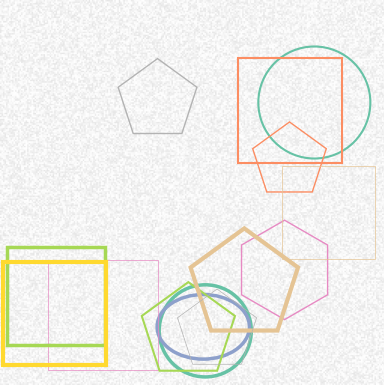[{"shape": "circle", "thickness": 2.5, "radius": 0.6, "center": [0.533, 0.141]}, {"shape": "circle", "thickness": 1.5, "radius": 0.73, "center": [0.816, 0.734]}, {"shape": "pentagon", "thickness": 1, "radius": 0.5, "center": [0.752, 0.583]}, {"shape": "square", "thickness": 1.5, "radius": 0.68, "center": [0.753, 0.713]}, {"shape": "oval", "thickness": 2.5, "radius": 0.6, "center": [0.528, 0.151]}, {"shape": "hexagon", "thickness": 1, "radius": 0.65, "center": [0.739, 0.299]}, {"shape": "square", "thickness": 0.5, "radius": 0.72, "center": [0.269, 0.181]}, {"shape": "square", "thickness": 2.5, "radius": 0.63, "center": [0.146, 0.231]}, {"shape": "pentagon", "thickness": 1.5, "radius": 0.64, "center": [0.489, 0.14]}, {"shape": "square", "thickness": 3, "radius": 0.67, "center": [0.141, 0.186]}, {"shape": "square", "thickness": 0.5, "radius": 0.6, "center": [0.854, 0.447]}, {"shape": "pentagon", "thickness": 3, "radius": 0.73, "center": [0.635, 0.26]}, {"shape": "pentagon", "thickness": 0.5, "radius": 0.54, "center": [0.564, 0.141]}, {"shape": "pentagon", "thickness": 1, "radius": 0.54, "center": [0.409, 0.74]}]